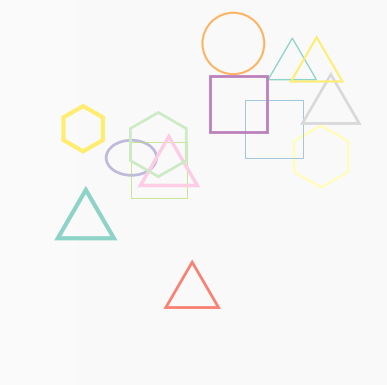[{"shape": "triangle", "thickness": 1, "radius": 0.36, "center": [0.754, 0.829]}, {"shape": "triangle", "thickness": 3, "radius": 0.42, "center": [0.222, 0.423]}, {"shape": "hexagon", "thickness": 1.5, "radius": 0.4, "center": [0.829, 0.593]}, {"shape": "oval", "thickness": 2, "radius": 0.33, "center": [0.339, 0.59]}, {"shape": "triangle", "thickness": 2, "radius": 0.39, "center": [0.496, 0.241]}, {"shape": "square", "thickness": 0.5, "radius": 0.38, "center": [0.707, 0.665]}, {"shape": "circle", "thickness": 1.5, "radius": 0.4, "center": [0.602, 0.887]}, {"shape": "square", "thickness": 0.5, "radius": 0.36, "center": [0.409, 0.558]}, {"shape": "triangle", "thickness": 2.5, "radius": 0.42, "center": [0.436, 0.561]}, {"shape": "triangle", "thickness": 2, "radius": 0.42, "center": [0.854, 0.722]}, {"shape": "square", "thickness": 2, "radius": 0.37, "center": [0.616, 0.73]}, {"shape": "hexagon", "thickness": 2, "radius": 0.42, "center": [0.409, 0.625]}, {"shape": "triangle", "thickness": 1.5, "radius": 0.38, "center": [0.817, 0.827]}, {"shape": "hexagon", "thickness": 3, "radius": 0.29, "center": [0.215, 0.666]}]